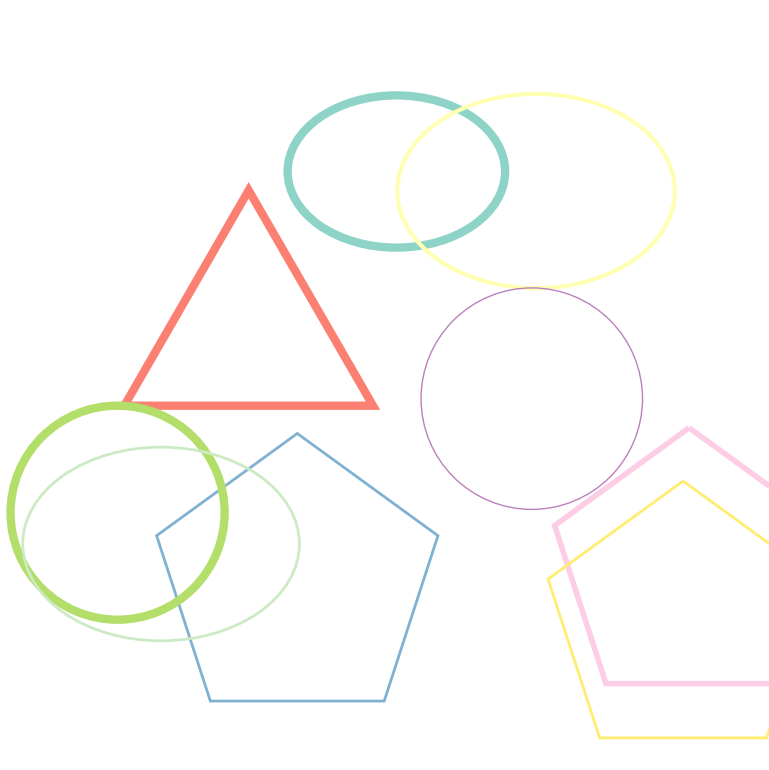[{"shape": "oval", "thickness": 3, "radius": 0.71, "center": [0.515, 0.777]}, {"shape": "oval", "thickness": 1.5, "radius": 0.9, "center": [0.696, 0.752]}, {"shape": "triangle", "thickness": 3, "radius": 0.93, "center": [0.323, 0.566]}, {"shape": "pentagon", "thickness": 1, "radius": 0.96, "center": [0.386, 0.245]}, {"shape": "circle", "thickness": 3, "radius": 0.69, "center": [0.153, 0.334]}, {"shape": "pentagon", "thickness": 2, "radius": 0.92, "center": [0.895, 0.261]}, {"shape": "circle", "thickness": 0.5, "radius": 0.72, "center": [0.691, 0.482]}, {"shape": "oval", "thickness": 1, "radius": 0.9, "center": [0.209, 0.294]}, {"shape": "pentagon", "thickness": 1, "radius": 0.92, "center": [0.887, 0.191]}]